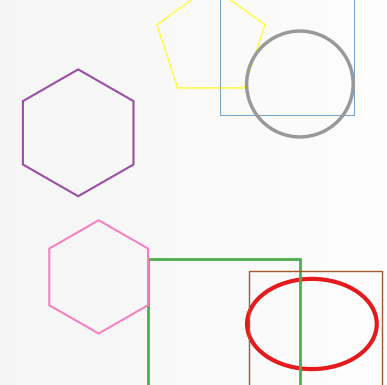[{"shape": "oval", "thickness": 3, "radius": 0.84, "center": [0.805, 0.158]}, {"shape": "square", "thickness": 0.5, "radius": 0.86, "center": [0.74, 0.874]}, {"shape": "square", "thickness": 2, "radius": 0.97, "center": [0.578, 0.133]}, {"shape": "hexagon", "thickness": 1.5, "radius": 0.82, "center": [0.202, 0.655]}, {"shape": "pentagon", "thickness": 1, "radius": 0.73, "center": [0.544, 0.89]}, {"shape": "square", "thickness": 1, "radius": 0.86, "center": [0.814, 0.123]}, {"shape": "hexagon", "thickness": 1.5, "radius": 0.74, "center": [0.255, 0.281]}, {"shape": "circle", "thickness": 2.5, "radius": 0.69, "center": [0.774, 0.782]}]